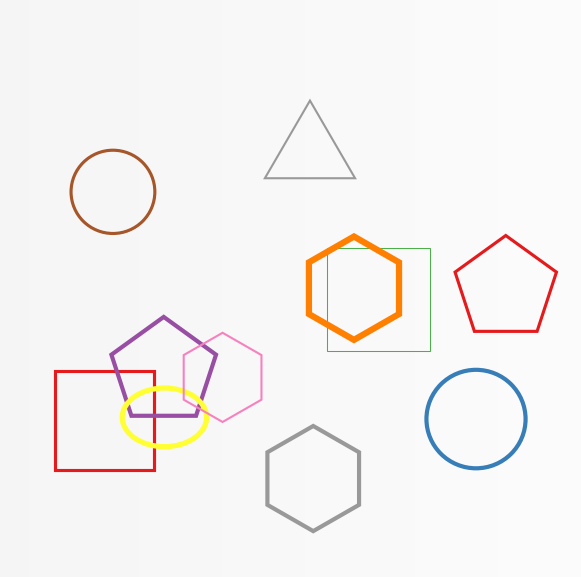[{"shape": "square", "thickness": 1.5, "radius": 0.43, "center": [0.18, 0.271]}, {"shape": "pentagon", "thickness": 1.5, "radius": 0.46, "center": [0.87, 0.5]}, {"shape": "circle", "thickness": 2, "radius": 0.43, "center": [0.819, 0.273]}, {"shape": "square", "thickness": 0.5, "radius": 0.44, "center": [0.651, 0.48]}, {"shape": "pentagon", "thickness": 2, "radius": 0.47, "center": [0.282, 0.356]}, {"shape": "hexagon", "thickness": 3, "radius": 0.45, "center": [0.609, 0.5]}, {"shape": "oval", "thickness": 2.5, "radius": 0.36, "center": [0.283, 0.276]}, {"shape": "circle", "thickness": 1.5, "radius": 0.36, "center": [0.194, 0.667]}, {"shape": "hexagon", "thickness": 1, "radius": 0.39, "center": [0.383, 0.346]}, {"shape": "triangle", "thickness": 1, "radius": 0.45, "center": [0.533, 0.735]}, {"shape": "hexagon", "thickness": 2, "radius": 0.46, "center": [0.539, 0.17]}]